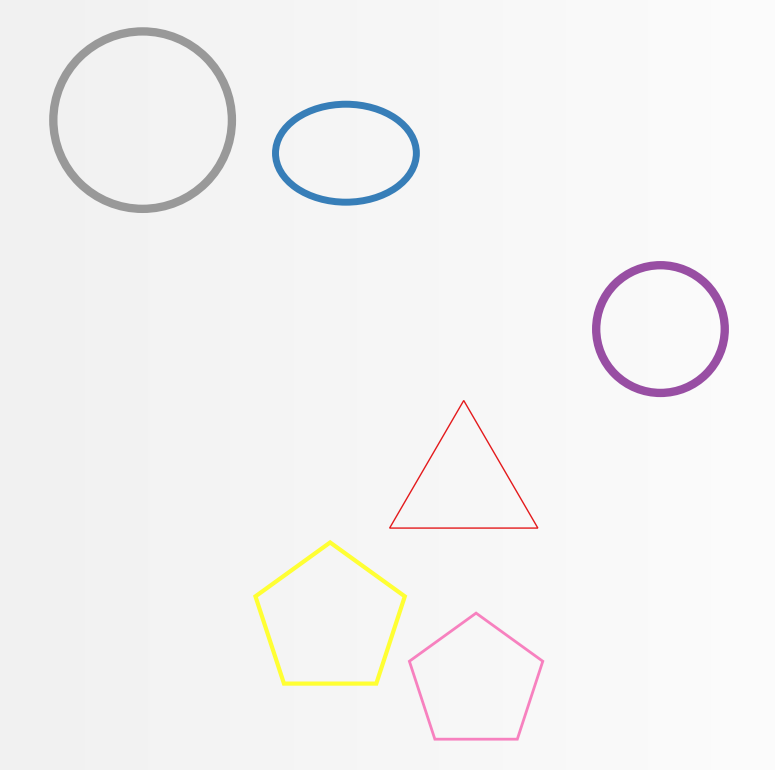[{"shape": "triangle", "thickness": 0.5, "radius": 0.55, "center": [0.598, 0.369]}, {"shape": "oval", "thickness": 2.5, "radius": 0.45, "center": [0.446, 0.801]}, {"shape": "circle", "thickness": 3, "radius": 0.41, "center": [0.852, 0.573]}, {"shape": "pentagon", "thickness": 1.5, "radius": 0.51, "center": [0.426, 0.194]}, {"shape": "pentagon", "thickness": 1, "radius": 0.45, "center": [0.614, 0.113]}, {"shape": "circle", "thickness": 3, "radius": 0.58, "center": [0.184, 0.844]}]